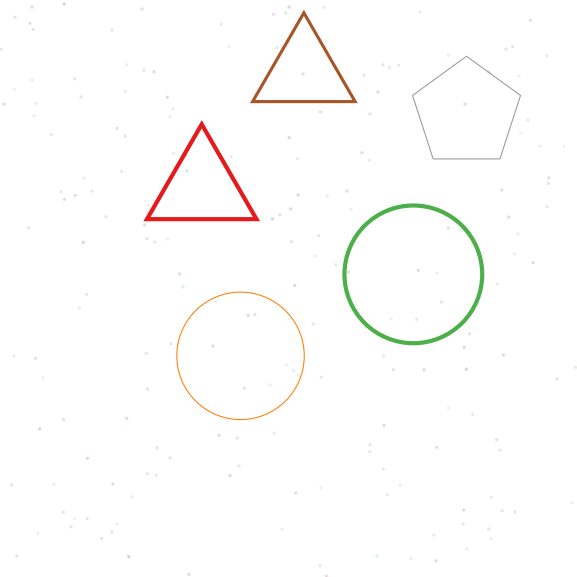[{"shape": "triangle", "thickness": 2, "radius": 0.55, "center": [0.349, 0.674]}, {"shape": "circle", "thickness": 2, "radius": 0.6, "center": [0.716, 0.524]}, {"shape": "circle", "thickness": 0.5, "radius": 0.55, "center": [0.417, 0.383]}, {"shape": "triangle", "thickness": 1.5, "radius": 0.51, "center": [0.526, 0.874]}, {"shape": "pentagon", "thickness": 0.5, "radius": 0.49, "center": [0.808, 0.803]}]